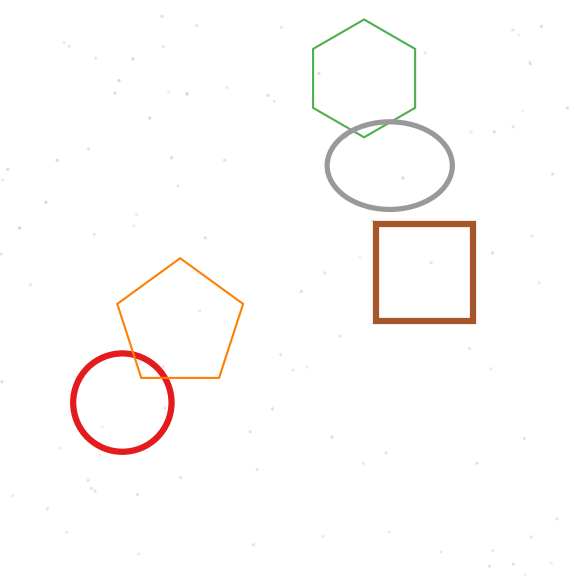[{"shape": "circle", "thickness": 3, "radius": 0.43, "center": [0.212, 0.302]}, {"shape": "hexagon", "thickness": 1, "radius": 0.51, "center": [0.63, 0.863]}, {"shape": "pentagon", "thickness": 1, "radius": 0.57, "center": [0.312, 0.437]}, {"shape": "square", "thickness": 3, "radius": 0.42, "center": [0.735, 0.527]}, {"shape": "oval", "thickness": 2.5, "radius": 0.54, "center": [0.675, 0.712]}]